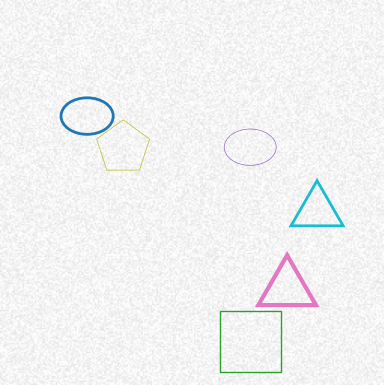[{"shape": "oval", "thickness": 2, "radius": 0.34, "center": [0.226, 0.699]}, {"shape": "square", "thickness": 1, "radius": 0.4, "center": [0.651, 0.113]}, {"shape": "oval", "thickness": 0.5, "radius": 0.34, "center": [0.65, 0.618]}, {"shape": "triangle", "thickness": 3, "radius": 0.43, "center": [0.746, 0.251]}, {"shape": "pentagon", "thickness": 0.5, "radius": 0.36, "center": [0.32, 0.617]}, {"shape": "triangle", "thickness": 2, "radius": 0.39, "center": [0.824, 0.453]}]